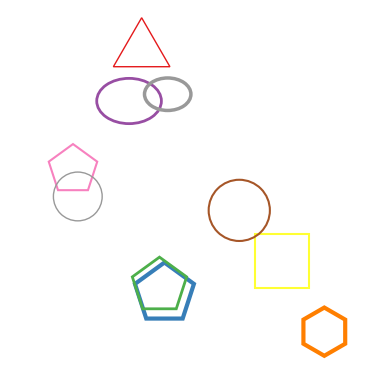[{"shape": "triangle", "thickness": 1, "radius": 0.42, "center": [0.368, 0.869]}, {"shape": "pentagon", "thickness": 3, "radius": 0.4, "center": [0.427, 0.238]}, {"shape": "pentagon", "thickness": 2, "radius": 0.37, "center": [0.414, 0.258]}, {"shape": "oval", "thickness": 2, "radius": 0.42, "center": [0.335, 0.738]}, {"shape": "hexagon", "thickness": 3, "radius": 0.31, "center": [0.842, 0.138]}, {"shape": "square", "thickness": 1.5, "radius": 0.35, "center": [0.733, 0.323]}, {"shape": "circle", "thickness": 1.5, "radius": 0.4, "center": [0.621, 0.454]}, {"shape": "pentagon", "thickness": 1.5, "radius": 0.33, "center": [0.19, 0.56]}, {"shape": "oval", "thickness": 2.5, "radius": 0.3, "center": [0.436, 0.755]}, {"shape": "circle", "thickness": 1, "radius": 0.32, "center": [0.202, 0.49]}]